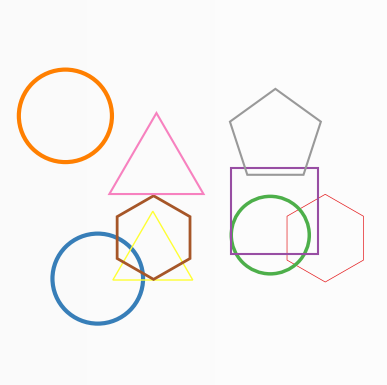[{"shape": "hexagon", "thickness": 0.5, "radius": 0.57, "center": [0.839, 0.381]}, {"shape": "circle", "thickness": 3, "radius": 0.58, "center": [0.252, 0.276]}, {"shape": "circle", "thickness": 2.5, "radius": 0.5, "center": [0.697, 0.389]}, {"shape": "square", "thickness": 1.5, "radius": 0.56, "center": [0.708, 0.453]}, {"shape": "circle", "thickness": 3, "radius": 0.6, "center": [0.169, 0.699]}, {"shape": "triangle", "thickness": 1, "radius": 0.6, "center": [0.394, 0.332]}, {"shape": "hexagon", "thickness": 2, "radius": 0.54, "center": [0.396, 0.383]}, {"shape": "triangle", "thickness": 1.5, "radius": 0.7, "center": [0.404, 0.566]}, {"shape": "pentagon", "thickness": 1.5, "radius": 0.62, "center": [0.711, 0.646]}]